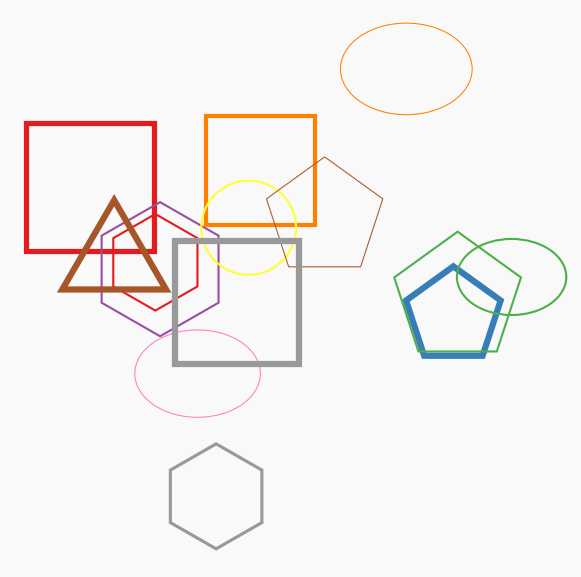[{"shape": "hexagon", "thickness": 1, "radius": 0.42, "center": [0.267, 0.545]}, {"shape": "square", "thickness": 2.5, "radius": 0.55, "center": [0.155, 0.676]}, {"shape": "pentagon", "thickness": 3, "radius": 0.43, "center": [0.78, 0.452]}, {"shape": "pentagon", "thickness": 1, "radius": 0.57, "center": [0.787, 0.483]}, {"shape": "oval", "thickness": 1, "radius": 0.47, "center": [0.88, 0.52]}, {"shape": "hexagon", "thickness": 1, "radius": 0.58, "center": [0.275, 0.533]}, {"shape": "oval", "thickness": 0.5, "radius": 0.57, "center": [0.699, 0.88]}, {"shape": "square", "thickness": 2, "radius": 0.47, "center": [0.448, 0.704]}, {"shape": "circle", "thickness": 1, "radius": 0.41, "center": [0.428, 0.605]}, {"shape": "triangle", "thickness": 3, "radius": 0.52, "center": [0.196, 0.549]}, {"shape": "pentagon", "thickness": 0.5, "radius": 0.53, "center": [0.559, 0.622]}, {"shape": "oval", "thickness": 0.5, "radius": 0.54, "center": [0.34, 0.352]}, {"shape": "square", "thickness": 3, "radius": 0.53, "center": [0.407, 0.475]}, {"shape": "hexagon", "thickness": 1.5, "radius": 0.45, "center": [0.372, 0.14]}]